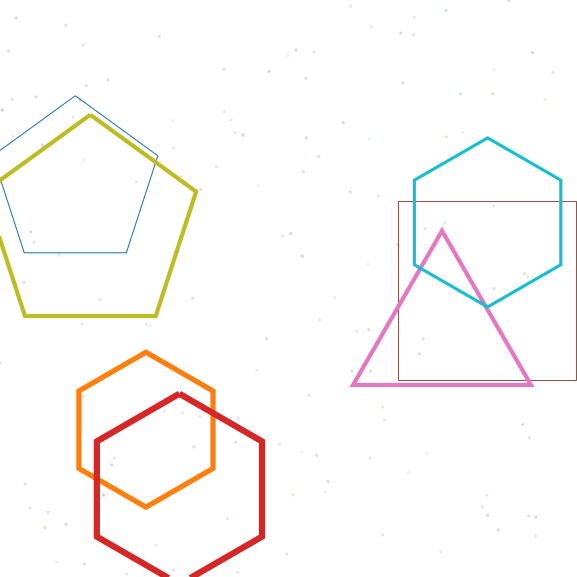[{"shape": "pentagon", "thickness": 0.5, "radius": 0.75, "center": [0.13, 0.683]}, {"shape": "hexagon", "thickness": 2.5, "radius": 0.67, "center": [0.253, 0.255]}, {"shape": "hexagon", "thickness": 3, "radius": 0.83, "center": [0.311, 0.152]}, {"shape": "square", "thickness": 0.5, "radius": 0.77, "center": [0.843, 0.496]}, {"shape": "triangle", "thickness": 2, "radius": 0.89, "center": [0.765, 0.421]}, {"shape": "pentagon", "thickness": 2, "radius": 0.96, "center": [0.156, 0.608]}, {"shape": "hexagon", "thickness": 1.5, "radius": 0.73, "center": [0.844, 0.614]}]